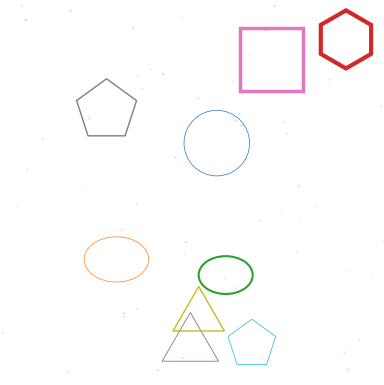[{"shape": "circle", "thickness": 0.5, "radius": 0.43, "center": [0.563, 0.628]}, {"shape": "oval", "thickness": 0.5, "radius": 0.42, "center": [0.302, 0.326]}, {"shape": "oval", "thickness": 1.5, "radius": 0.35, "center": [0.586, 0.286]}, {"shape": "hexagon", "thickness": 3, "radius": 0.38, "center": [0.899, 0.898]}, {"shape": "triangle", "thickness": 0.5, "radius": 0.42, "center": [0.494, 0.104]}, {"shape": "square", "thickness": 2.5, "radius": 0.41, "center": [0.705, 0.845]}, {"shape": "pentagon", "thickness": 1, "radius": 0.41, "center": [0.277, 0.713]}, {"shape": "triangle", "thickness": 1, "radius": 0.39, "center": [0.516, 0.179]}, {"shape": "pentagon", "thickness": 0.5, "radius": 0.33, "center": [0.654, 0.106]}]